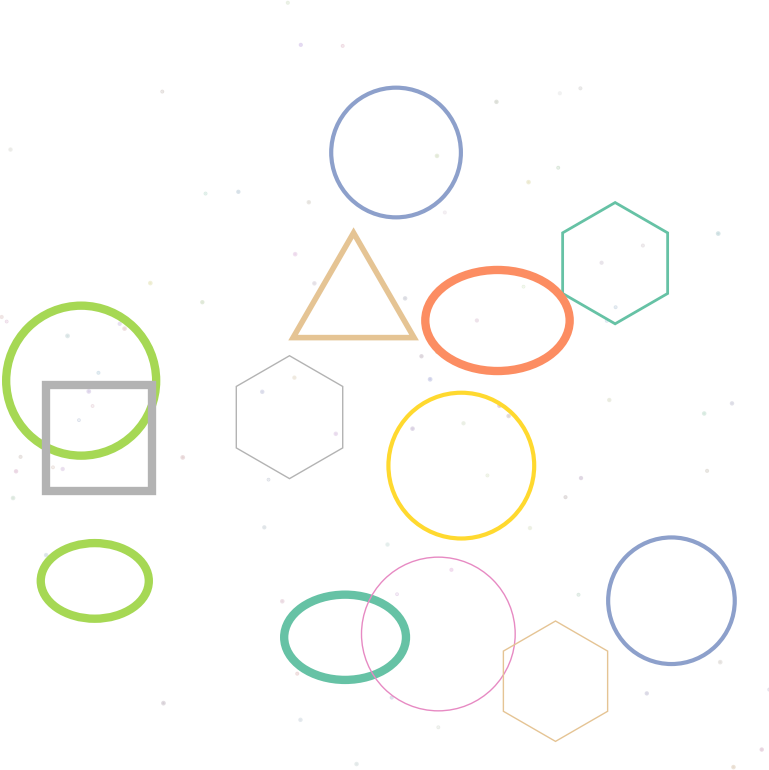[{"shape": "hexagon", "thickness": 1, "radius": 0.39, "center": [0.799, 0.658]}, {"shape": "oval", "thickness": 3, "radius": 0.4, "center": [0.448, 0.172]}, {"shape": "oval", "thickness": 3, "radius": 0.47, "center": [0.646, 0.584]}, {"shape": "circle", "thickness": 1.5, "radius": 0.41, "center": [0.872, 0.22]}, {"shape": "circle", "thickness": 1.5, "radius": 0.42, "center": [0.514, 0.802]}, {"shape": "circle", "thickness": 0.5, "radius": 0.5, "center": [0.569, 0.177]}, {"shape": "oval", "thickness": 3, "radius": 0.35, "center": [0.123, 0.246]}, {"shape": "circle", "thickness": 3, "radius": 0.49, "center": [0.105, 0.506]}, {"shape": "circle", "thickness": 1.5, "radius": 0.47, "center": [0.599, 0.395]}, {"shape": "triangle", "thickness": 2, "radius": 0.45, "center": [0.459, 0.607]}, {"shape": "hexagon", "thickness": 0.5, "radius": 0.39, "center": [0.721, 0.115]}, {"shape": "hexagon", "thickness": 0.5, "radius": 0.4, "center": [0.376, 0.458]}, {"shape": "square", "thickness": 3, "radius": 0.34, "center": [0.129, 0.431]}]